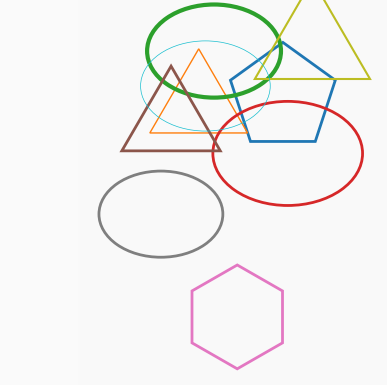[{"shape": "pentagon", "thickness": 2, "radius": 0.71, "center": [0.73, 0.748]}, {"shape": "triangle", "thickness": 1, "radius": 0.73, "center": [0.513, 0.727]}, {"shape": "oval", "thickness": 3, "radius": 0.86, "center": [0.552, 0.867]}, {"shape": "oval", "thickness": 2, "radius": 0.97, "center": [0.742, 0.601]}, {"shape": "triangle", "thickness": 2, "radius": 0.73, "center": [0.441, 0.682]}, {"shape": "hexagon", "thickness": 2, "radius": 0.67, "center": [0.612, 0.177]}, {"shape": "oval", "thickness": 2, "radius": 0.8, "center": [0.415, 0.444]}, {"shape": "triangle", "thickness": 1.5, "radius": 0.86, "center": [0.806, 0.881]}, {"shape": "oval", "thickness": 0.5, "radius": 0.84, "center": [0.53, 0.777]}]